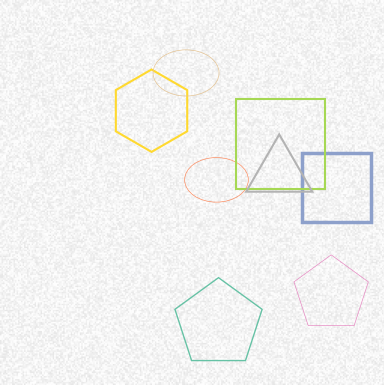[{"shape": "pentagon", "thickness": 1, "radius": 0.6, "center": [0.568, 0.16]}, {"shape": "oval", "thickness": 0.5, "radius": 0.41, "center": [0.562, 0.533]}, {"shape": "square", "thickness": 2.5, "radius": 0.45, "center": [0.874, 0.514]}, {"shape": "pentagon", "thickness": 0.5, "radius": 0.51, "center": [0.86, 0.236]}, {"shape": "square", "thickness": 1.5, "radius": 0.58, "center": [0.729, 0.627]}, {"shape": "hexagon", "thickness": 1.5, "radius": 0.54, "center": [0.394, 0.712]}, {"shape": "oval", "thickness": 0.5, "radius": 0.43, "center": [0.483, 0.811]}, {"shape": "triangle", "thickness": 1.5, "radius": 0.5, "center": [0.725, 0.552]}]